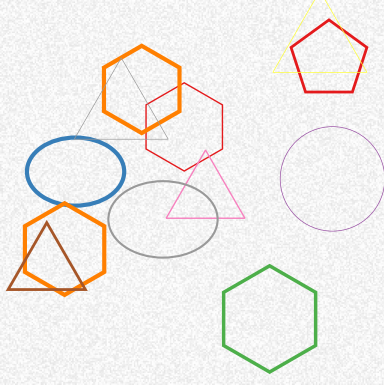[{"shape": "pentagon", "thickness": 2, "radius": 0.52, "center": [0.854, 0.845]}, {"shape": "hexagon", "thickness": 1, "radius": 0.57, "center": [0.479, 0.67]}, {"shape": "oval", "thickness": 3, "radius": 0.63, "center": [0.196, 0.554]}, {"shape": "hexagon", "thickness": 2.5, "radius": 0.69, "center": [0.7, 0.172]}, {"shape": "circle", "thickness": 0.5, "radius": 0.68, "center": [0.864, 0.535]}, {"shape": "hexagon", "thickness": 3, "radius": 0.59, "center": [0.168, 0.353]}, {"shape": "hexagon", "thickness": 3, "radius": 0.57, "center": [0.368, 0.768]}, {"shape": "triangle", "thickness": 0.5, "radius": 0.71, "center": [0.831, 0.883]}, {"shape": "triangle", "thickness": 2, "radius": 0.58, "center": [0.121, 0.306]}, {"shape": "triangle", "thickness": 1, "radius": 0.59, "center": [0.534, 0.492]}, {"shape": "oval", "thickness": 1.5, "radius": 0.71, "center": [0.423, 0.43]}, {"shape": "triangle", "thickness": 0.5, "radius": 0.7, "center": [0.315, 0.709]}]